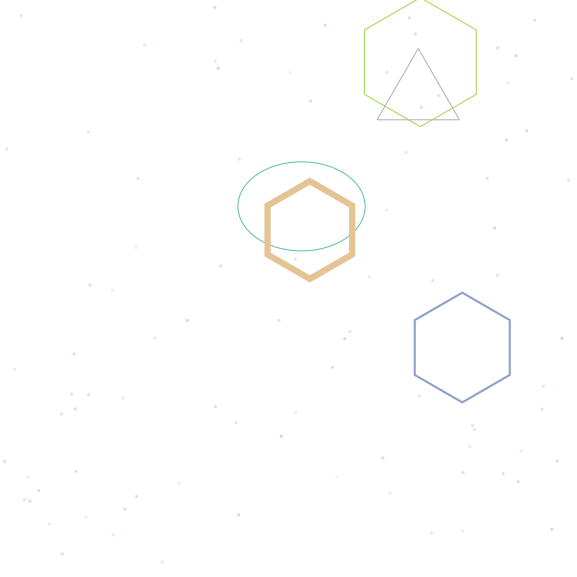[{"shape": "oval", "thickness": 0.5, "radius": 0.55, "center": [0.522, 0.642]}, {"shape": "hexagon", "thickness": 1, "radius": 0.47, "center": [0.8, 0.397]}, {"shape": "hexagon", "thickness": 0.5, "radius": 0.56, "center": [0.728, 0.892]}, {"shape": "hexagon", "thickness": 3, "radius": 0.42, "center": [0.537, 0.601]}, {"shape": "triangle", "thickness": 0.5, "radius": 0.41, "center": [0.724, 0.833]}]